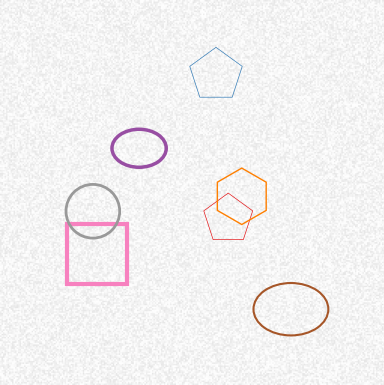[{"shape": "pentagon", "thickness": 0.5, "radius": 0.33, "center": [0.593, 0.432]}, {"shape": "pentagon", "thickness": 0.5, "radius": 0.36, "center": [0.561, 0.805]}, {"shape": "oval", "thickness": 2.5, "radius": 0.35, "center": [0.361, 0.615]}, {"shape": "hexagon", "thickness": 1, "radius": 0.37, "center": [0.628, 0.49]}, {"shape": "oval", "thickness": 1.5, "radius": 0.49, "center": [0.756, 0.197]}, {"shape": "square", "thickness": 3, "radius": 0.39, "center": [0.252, 0.34]}, {"shape": "circle", "thickness": 2, "radius": 0.35, "center": [0.241, 0.451]}]